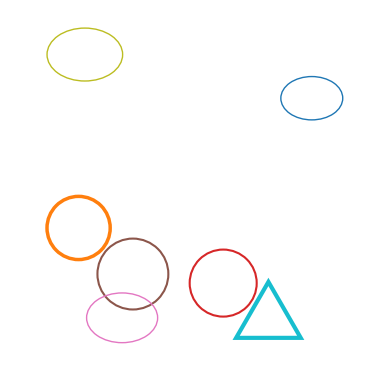[{"shape": "oval", "thickness": 1, "radius": 0.4, "center": [0.81, 0.745]}, {"shape": "circle", "thickness": 2.5, "radius": 0.41, "center": [0.204, 0.408]}, {"shape": "circle", "thickness": 1.5, "radius": 0.44, "center": [0.58, 0.265]}, {"shape": "circle", "thickness": 1.5, "radius": 0.46, "center": [0.345, 0.288]}, {"shape": "oval", "thickness": 1, "radius": 0.46, "center": [0.317, 0.175]}, {"shape": "oval", "thickness": 1, "radius": 0.49, "center": [0.22, 0.858]}, {"shape": "triangle", "thickness": 3, "radius": 0.48, "center": [0.697, 0.171]}]